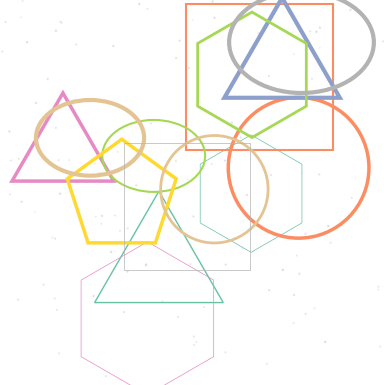[{"shape": "triangle", "thickness": 1, "radius": 0.96, "center": [0.413, 0.311]}, {"shape": "hexagon", "thickness": 0.5, "radius": 0.76, "center": [0.652, 0.497]}, {"shape": "square", "thickness": 1.5, "radius": 0.95, "center": [0.673, 0.8]}, {"shape": "circle", "thickness": 2.5, "radius": 0.91, "center": [0.776, 0.564]}, {"shape": "triangle", "thickness": 3, "radius": 0.87, "center": [0.733, 0.833]}, {"shape": "hexagon", "thickness": 0.5, "radius": 0.99, "center": [0.383, 0.173]}, {"shape": "triangle", "thickness": 2.5, "radius": 0.76, "center": [0.163, 0.606]}, {"shape": "hexagon", "thickness": 2, "radius": 0.81, "center": [0.654, 0.806]}, {"shape": "oval", "thickness": 1.5, "radius": 0.67, "center": [0.399, 0.595]}, {"shape": "pentagon", "thickness": 2.5, "radius": 0.74, "center": [0.316, 0.49]}, {"shape": "oval", "thickness": 3, "radius": 0.7, "center": [0.234, 0.642]}, {"shape": "circle", "thickness": 2, "radius": 0.7, "center": [0.557, 0.508]}, {"shape": "oval", "thickness": 3, "radius": 0.94, "center": [0.783, 0.89]}, {"shape": "square", "thickness": 0.5, "radius": 0.82, "center": [0.485, 0.464]}]